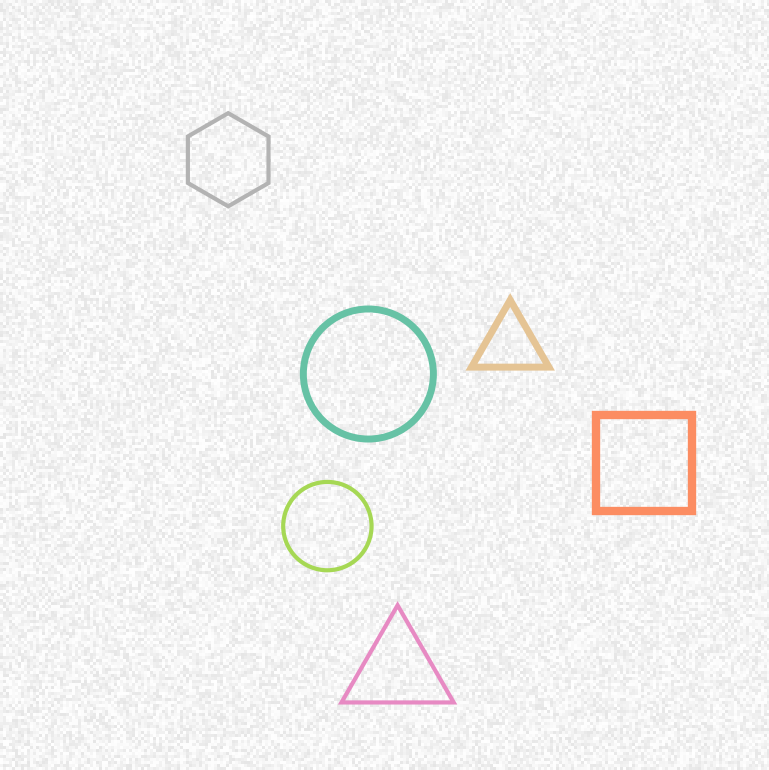[{"shape": "circle", "thickness": 2.5, "radius": 0.42, "center": [0.478, 0.514]}, {"shape": "square", "thickness": 3, "radius": 0.31, "center": [0.836, 0.399]}, {"shape": "triangle", "thickness": 1.5, "radius": 0.42, "center": [0.516, 0.13]}, {"shape": "circle", "thickness": 1.5, "radius": 0.29, "center": [0.425, 0.317]}, {"shape": "triangle", "thickness": 2.5, "radius": 0.29, "center": [0.663, 0.552]}, {"shape": "hexagon", "thickness": 1.5, "radius": 0.3, "center": [0.296, 0.793]}]